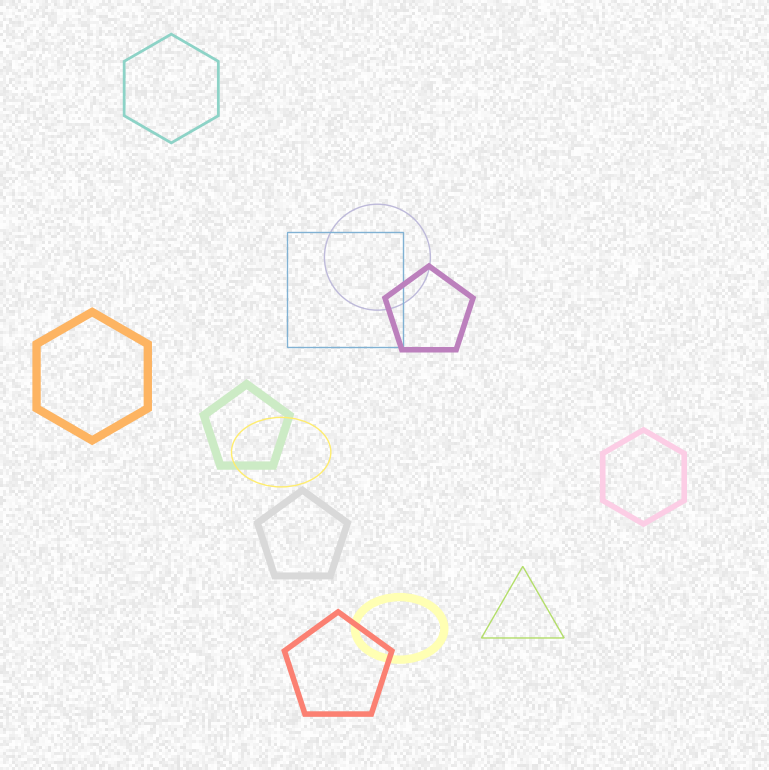[{"shape": "hexagon", "thickness": 1, "radius": 0.35, "center": [0.222, 0.885]}, {"shape": "oval", "thickness": 3, "radius": 0.29, "center": [0.519, 0.184]}, {"shape": "circle", "thickness": 0.5, "radius": 0.34, "center": [0.49, 0.666]}, {"shape": "pentagon", "thickness": 2, "radius": 0.37, "center": [0.439, 0.132]}, {"shape": "square", "thickness": 0.5, "radius": 0.37, "center": [0.448, 0.624]}, {"shape": "hexagon", "thickness": 3, "radius": 0.42, "center": [0.12, 0.511]}, {"shape": "triangle", "thickness": 0.5, "radius": 0.31, "center": [0.679, 0.202]}, {"shape": "hexagon", "thickness": 2, "radius": 0.31, "center": [0.836, 0.381]}, {"shape": "pentagon", "thickness": 2.5, "radius": 0.31, "center": [0.393, 0.302]}, {"shape": "pentagon", "thickness": 2, "radius": 0.3, "center": [0.557, 0.594]}, {"shape": "pentagon", "thickness": 3, "radius": 0.29, "center": [0.32, 0.443]}, {"shape": "oval", "thickness": 0.5, "radius": 0.32, "center": [0.365, 0.413]}]